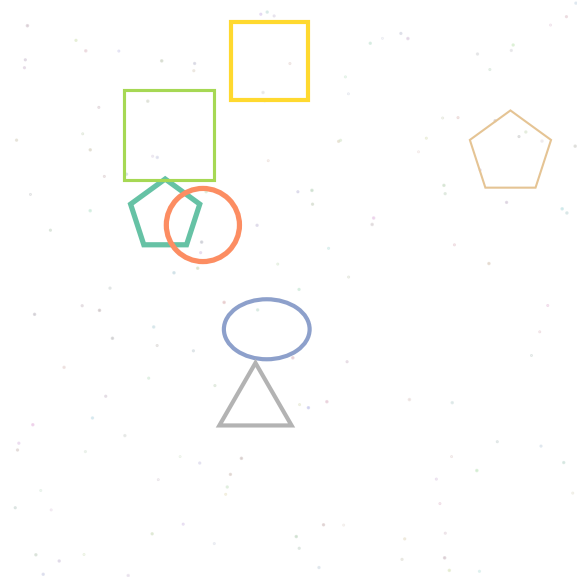[{"shape": "pentagon", "thickness": 2.5, "radius": 0.31, "center": [0.286, 0.626]}, {"shape": "circle", "thickness": 2.5, "radius": 0.32, "center": [0.351, 0.61]}, {"shape": "oval", "thickness": 2, "radius": 0.37, "center": [0.462, 0.429]}, {"shape": "square", "thickness": 1.5, "radius": 0.39, "center": [0.292, 0.765]}, {"shape": "square", "thickness": 2, "radius": 0.33, "center": [0.467, 0.894]}, {"shape": "pentagon", "thickness": 1, "radius": 0.37, "center": [0.884, 0.734]}, {"shape": "triangle", "thickness": 2, "radius": 0.36, "center": [0.442, 0.299]}]